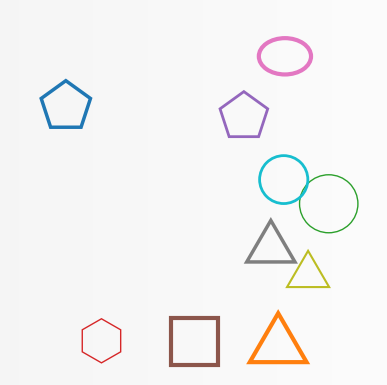[{"shape": "pentagon", "thickness": 2.5, "radius": 0.33, "center": [0.17, 0.724]}, {"shape": "triangle", "thickness": 3, "radius": 0.42, "center": [0.718, 0.102]}, {"shape": "circle", "thickness": 1, "radius": 0.38, "center": [0.848, 0.471]}, {"shape": "hexagon", "thickness": 1, "radius": 0.29, "center": [0.262, 0.115]}, {"shape": "pentagon", "thickness": 2, "radius": 0.32, "center": [0.629, 0.697]}, {"shape": "square", "thickness": 3, "radius": 0.31, "center": [0.502, 0.113]}, {"shape": "oval", "thickness": 3, "radius": 0.34, "center": [0.735, 0.854]}, {"shape": "triangle", "thickness": 2.5, "radius": 0.36, "center": [0.699, 0.356]}, {"shape": "triangle", "thickness": 1.5, "radius": 0.31, "center": [0.795, 0.286]}, {"shape": "circle", "thickness": 2, "radius": 0.31, "center": [0.732, 0.534]}]